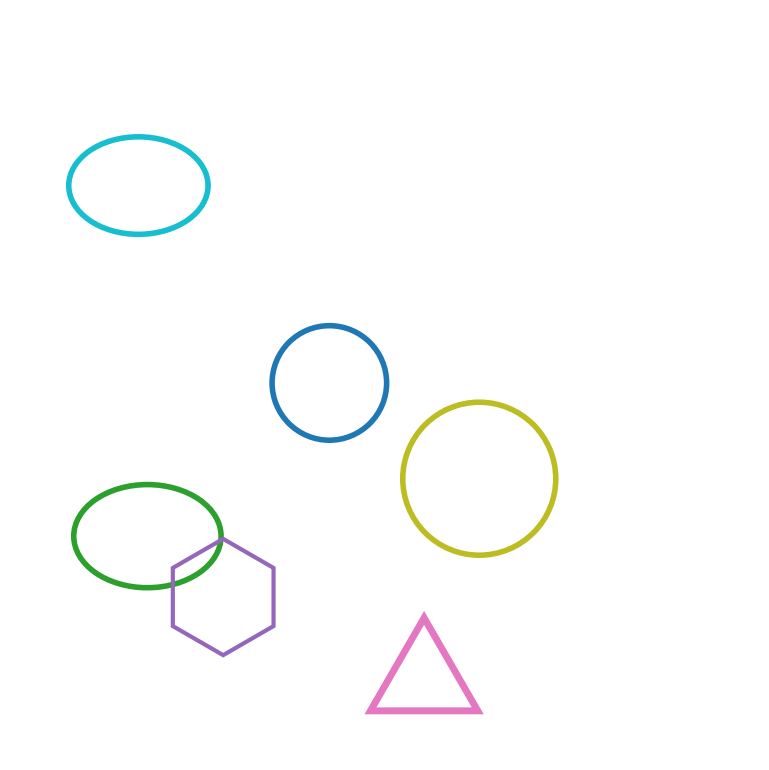[{"shape": "circle", "thickness": 2, "radius": 0.37, "center": [0.428, 0.503]}, {"shape": "oval", "thickness": 2, "radius": 0.48, "center": [0.191, 0.304]}, {"shape": "hexagon", "thickness": 1.5, "radius": 0.38, "center": [0.29, 0.225]}, {"shape": "triangle", "thickness": 2.5, "radius": 0.4, "center": [0.551, 0.117]}, {"shape": "circle", "thickness": 2, "radius": 0.5, "center": [0.622, 0.378]}, {"shape": "oval", "thickness": 2, "radius": 0.45, "center": [0.18, 0.759]}]